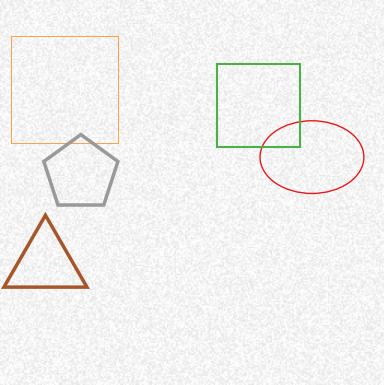[{"shape": "oval", "thickness": 1, "radius": 0.67, "center": [0.81, 0.592]}, {"shape": "square", "thickness": 1.5, "radius": 0.54, "center": [0.671, 0.726]}, {"shape": "square", "thickness": 0.5, "radius": 0.69, "center": [0.168, 0.767]}, {"shape": "triangle", "thickness": 2.5, "radius": 0.62, "center": [0.118, 0.316]}, {"shape": "pentagon", "thickness": 2.5, "radius": 0.51, "center": [0.21, 0.549]}]